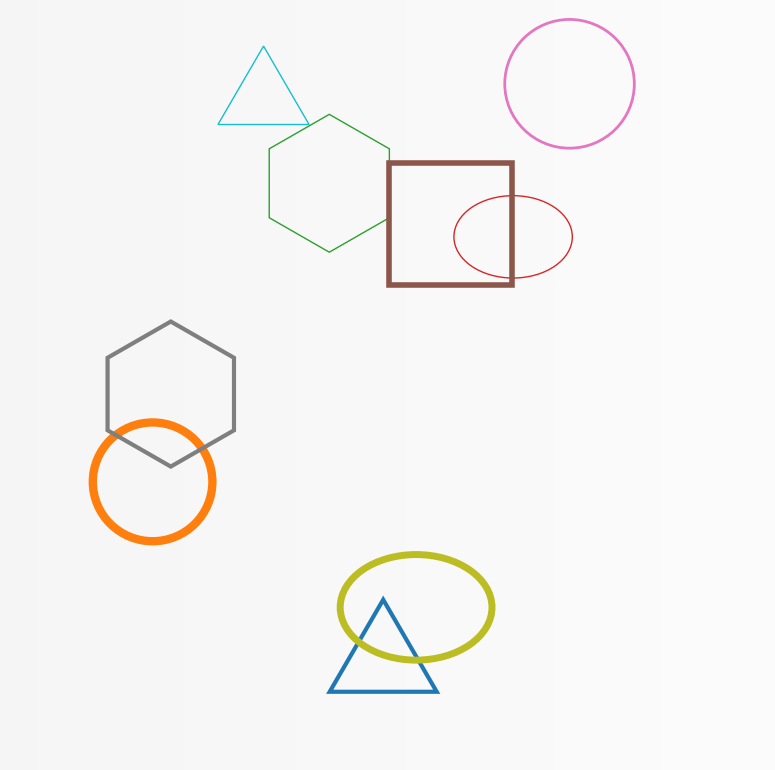[{"shape": "triangle", "thickness": 1.5, "radius": 0.4, "center": [0.494, 0.141]}, {"shape": "circle", "thickness": 3, "radius": 0.39, "center": [0.197, 0.374]}, {"shape": "hexagon", "thickness": 0.5, "radius": 0.45, "center": [0.425, 0.762]}, {"shape": "oval", "thickness": 0.5, "radius": 0.38, "center": [0.662, 0.692]}, {"shape": "square", "thickness": 2, "radius": 0.4, "center": [0.581, 0.709]}, {"shape": "circle", "thickness": 1, "radius": 0.42, "center": [0.735, 0.891]}, {"shape": "hexagon", "thickness": 1.5, "radius": 0.47, "center": [0.22, 0.488]}, {"shape": "oval", "thickness": 2.5, "radius": 0.49, "center": [0.537, 0.211]}, {"shape": "triangle", "thickness": 0.5, "radius": 0.34, "center": [0.34, 0.872]}]